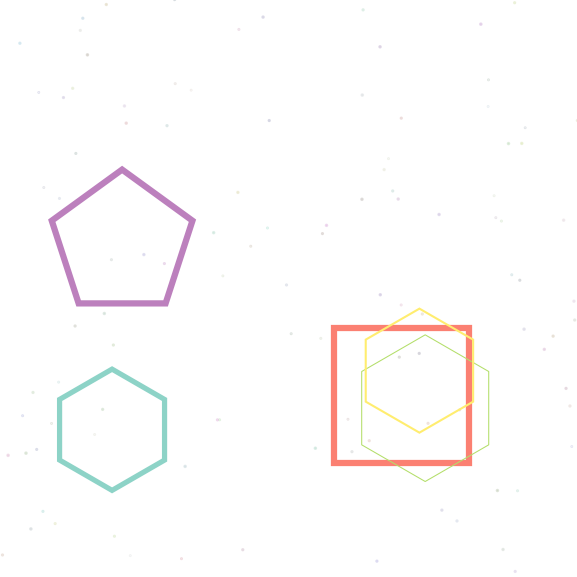[{"shape": "hexagon", "thickness": 2.5, "radius": 0.52, "center": [0.194, 0.255]}, {"shape": "square", "thickness": 3, "radius": 0.58, "center": [0.695, 0.314]}, {"shape": "hexagon", "thickness": 0.5, "radius": 0.63, "center": [0.736, 0.292]}, {"shape": "pentagon", "thickness": 3, "radius": 0.64, "center": [0.211, 0.577]}, {"shape": "hexagon", "thickness": 1, "radius": 0.54, "center": [0.726, 0.357]}]